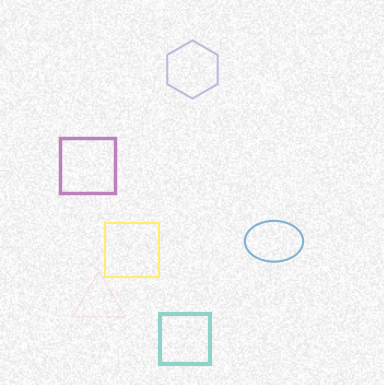[{"shape": "square", "thickness": 3, "radius": 0.33, "center": [0.48, 0.12]}, {"shape": "hexagon", "thickness": 1.5, "radius": 0.38, "center": [0.5, 0.819]}, {"shape": "oval", "thickness": 1.5, "radius": 0.38, "center": [0.712, 0.373]}, {"shape": "triangle", "thickness": 0.5, "radius": 0.39, "center": [0.257, 0.216]}, {"shape": "square", "thickness": 2.5, "radius": 0.35, "center": [0.227, 0.57]}, {"shape": "square", "thickness": 1.5, "radius": 0.35, "center": [0.343, 0.35]}]